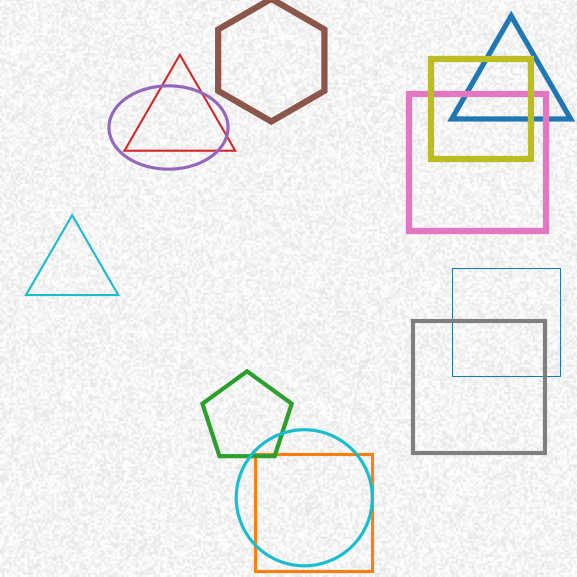[{"shape": "triangle", "thickness": 2.5, "radius": 0.59, "center": [0.885, 0.853]}, {"shape": "square", "thickness": 0.5, "radius": 0.47, "center": [0.876, 0.441]}, {"shape": "square", "thickness": 1.5, "radius": 0.51, "center": [0.543, 0.111]}, {"shape": "pentagon", "thickness": 2, "radius": 0.41, "center": [0.428, 0.275]}, {"shape": "triangle", "thickness": 1, "radius": 0.55, "center": [0.311, 0.794]}, {"shape": "oval", "thickness": 1.5, "radius": 0.52, "center": [0.292, 0.778]}, {"shape": "hexagon", "thickness": 3, "radius": 0.53, "center": [0.47, 0.895]}, {"shape": "square", "thickness": 3, "radius": 0.59, "center": [0.827, 0.718]}, {"shape": "square", "thickness": 2, "radius": 0.57, "center": [0.83, 0.329]}, {"shape": "square", "thickness": 3, "radius": 0.43, "center": [0.833, 0.811]}, {"shape": "triangle", "thickness": 1, "radius": 0.46, "center": [0.125, 0.534]}, {"shape": "circle", "thickness": 1.5, "radius": 0.59, "center": [0.527, 0.137]}]